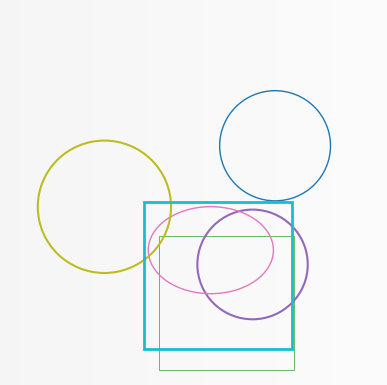[{"shape": "circle", "thickness": 1, "radius": 0.72, "center": [0.71, 0.621]}, {"shape": "square", "thickness": 0.5, "radius": 0.87, "center": [0.584, 0.213]}, {"shape": "circle", "thickness": 1.5, "radius": 0.71, "center": [0.652, 0.313]}, {"shape": "oval", "thickness": 1, "radius": 0.81, "center": [0.544, 0.35]}, {"shape": "circle", "thickness": 1.5, "radius": 0.86, "center": [0.269, 0.463]}, {"shape": "square", "thickness": 2, "radius": 0.95, "center": [0.563, 0.285]}]